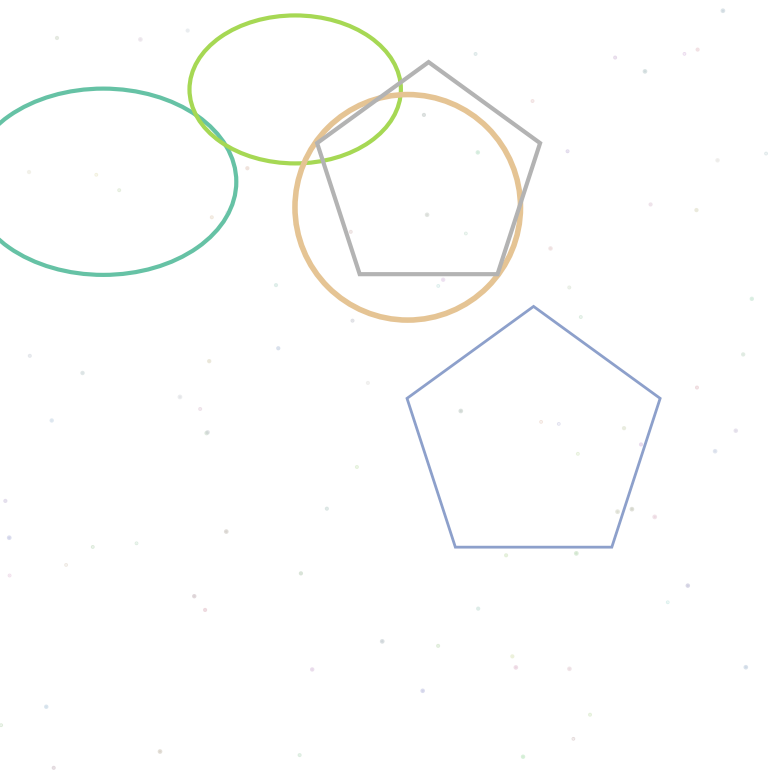[{"shape": "oval", "thickness": 1.5, "radius": 0.86, "center": [0.134, 0.764]}, {"shape": "pentagon", "thickness": 1, "radius": 0.86, "center": [0.693, 0.429]}, {"shape": "oval", "thickness": 1.5, "radius": 0.69, "center": [0.383, 0.884]}, {"shape": "circle", "thickness": 2, "radius": 0.73, "center": [0.53, 0.731]}, {"shape": "pentagon", "thickness": 1.5, "radius": 0.76, "center": [0.557, 0.767]}]